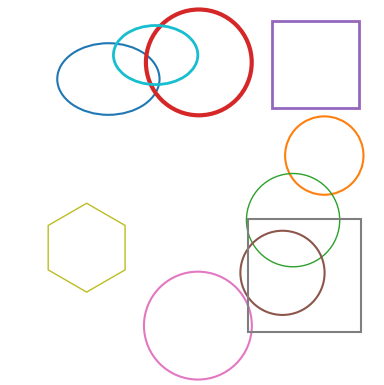[{"shape": "oval", "thickness": 1.5, "radius": 0.66, "center": [0.282, 0.795]}, {"shape": "circle", "thickness": 1.5, "radius": 0.51, "center": [0.842, 0.596]}, {"shape": "circle", "thickness": 1, "radius": 0.61, "center": [0.761, 0.428]}, {"shape": "circle", "thickness": 3, "radius": 0.69, "center": [0.516, 0.838]}, {"shape": "square", "thickness": 2, "radius": 0.56, "center": [0.82, 0.833]}, {"shape": "circle", "thickness": 1.5, "radius": 0.55, "center": [0.734, 0.291]}, {"shape": "circle", "thickness": 1.5, "radius": 0.7, "center": [0.514, 0.154]}, {"shape": "square", "thickness": 1.5, "radius": 0.73, "center": [0.792, 0.284]}, {"shape": "hexagon", "thickness": 1, "radius": 0.58, "center": [0.225, 0.357]}, {"shape": "oval", "thickness": 2, "radius": 0.55, "center": [0.404, 0.857]}]